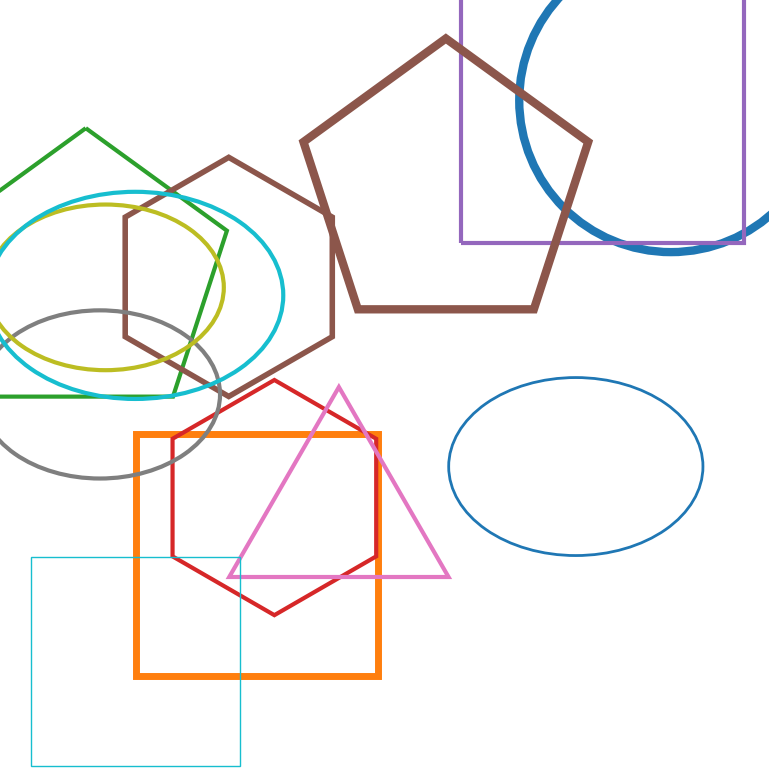[{"shape": "circle", "thickness": 3, "radius": 0.99, "center": [0.871, 0.87]}, {"shape": "oval", "thickness": 1, "radius": 0.83, "center": [0.748, 0.394]}, {"shape": "square", "thickness": 2.5, "radius": 0.79, "center": [0.333, 0.28]}, {"shape": "pentagon", "thickness": 1.5, "radius": 0.96, "center": [0.111, 0.641]}, {"shape": "hexagon", "thickness": 1.5, "radius": 0.76, "center": [0.356, 0.354]}, {"shape": "square", "thickness": 1.5, "radius": 0.92, "center": [0.782, 0.867]}, {"shape": "pentagon", "thickness": 3, "radius": 0.97, "center": [0.579, 0.756]}, {"shape": "hexagon", "thickness": 2, "radius": 0.78, "center": [0.297, 0.64]}, {"shape": "triangle", "thickness": 1.5, "radius": 0.82, "center": [0.44, 0.333]}, {"shape": "oval", "thickness": 1.5, "radius": 0.78, "center": [0.13, 0.488]}, {"shape": "oval", "thickness": 1.5, "radius": 0.77, "center": [0.137, 0.627]}, {"shape": "square", "thickness": 0.5, "radius": 0.68, "center": [0.176, 0.141]}, {"shape": "oval", "thickness": 1.5, "radius": 0.96, "center": [0.176, 0.616]}]